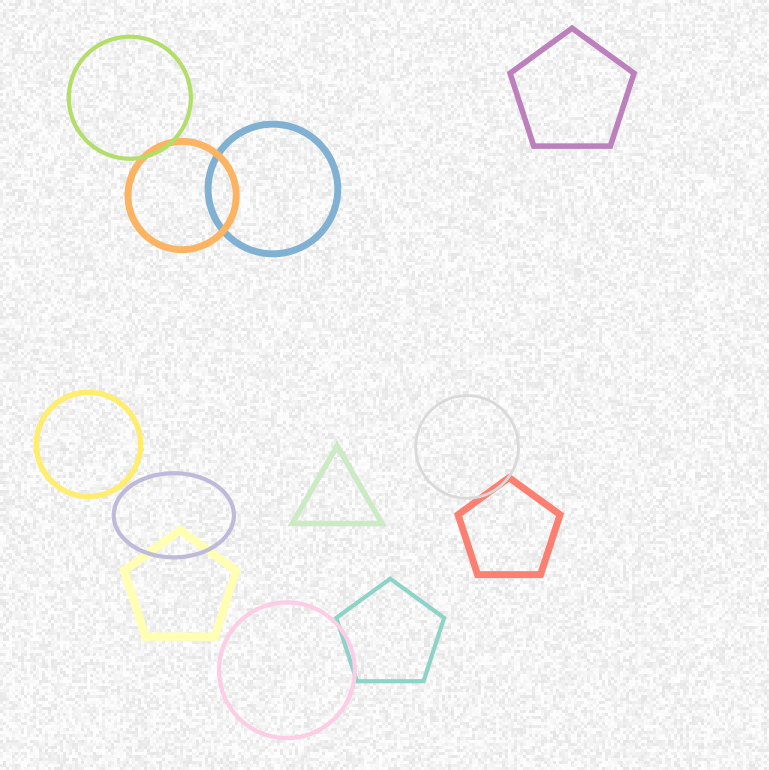[{"shape": "pentagon", "thickness": 1.5, "radius": 0.37, "center": [0.507, 0.175]}, {"shape": "pentagon", "thickness": 3, "radius": 0.38, "center": [0.234, 0.235]}, {"shape": "oval", "thickness": 1.5, "radius": 0.39, "center": [0.226, 0.331]}, {"shape": "pentagon", "thickness": 2.5, "radius": 0.35, "center": [0.661, 0.31]}, {"shape": "circle", "thickness": 2.5, "radius": 0.42, "center": [0.354, 0.755]}, {"shape": "circle", "thickness": 2.5, "radius": 0.35, "center": [0.236, 0.746]}, {"shape": "circle", "thickness": 1.5, "radius": 0.4, "center": [0.169, 0.873]}, {"shape": "circle", "thickness": 1.5, "radius": 0.44, "center": [0.373, 0.13]}, {"shape": "circle", "thickness": 1, "radius": 0.33, "center": [0.607, 0.42]}, {"shape": "pentagon", "thickness": 2, "radius": 0.42, "center": [0.743, 0.879]}, {"shape": "triangle", "thickness": 2, "radius": 0.34, "center": [0.438, 0.354]}, {"shape": "circle", "thickness": 2, "radius": 0.34, "center": [0.115, 0.423]}]